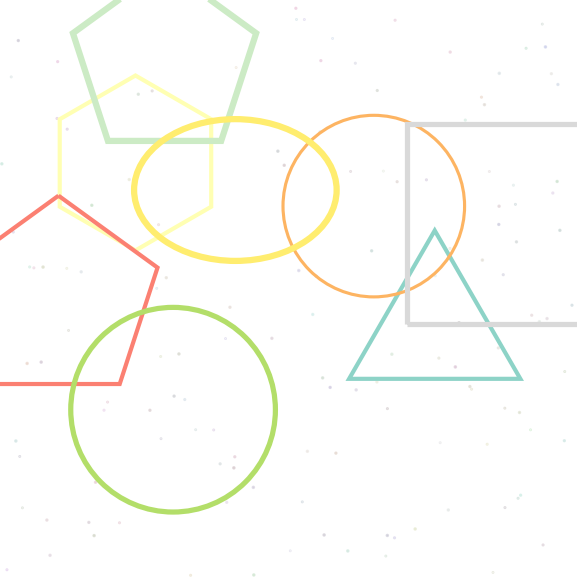[{"shape": "triangle", "thickness": 2, "radius": 0.86, "center": [0.753, 0.429]}, {"shape": "hexagon", "thickness": 2, "radius": 0.76, "center": [0.235, 0.717]}, {"shape": "pentagon", "thickness": 2, "radius": 0.9, "center": [0.101, 0.48]}, {"shape": "circle", "thickness": 1.5, "radius": 0.79, "center": [0.647, 0.642]}, {"shape": "circle", "thickness": 2.5, "radius": 0.89, "center": [0.3, 0.29]}, {"shape": "square", "thickness": 2.5, "radius": 0.87, "center": [0.878, 0.612]}, {"shape": "pentagon", "thickness": 3, "radius": 0.83, "center": [0.285, 0.89]}, {"shape": "oval", "thickness": 3, "radius": 0.88, "center": [0.408, 0.67]}]